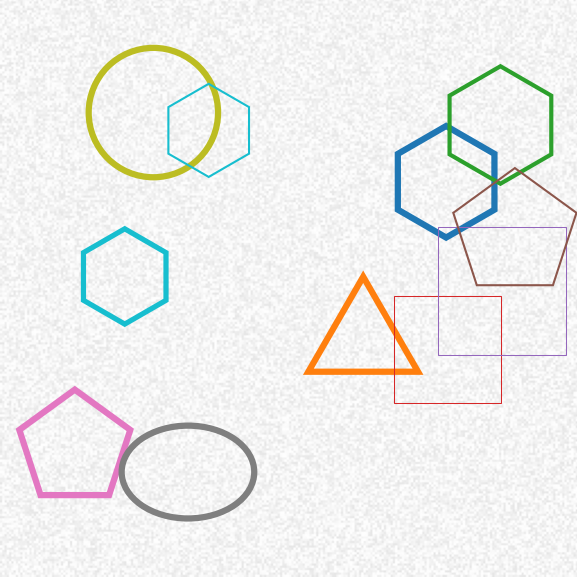[{"shape": "hexagon", "thickness": 3, "radius": 0.48, "center": [0.773, 0.684]}, {"shape": "triangle", "thickness": 3, "radius": 0.55, "center": [0.629, 0.41]}, {"shape": "hexagon", "thickness": 2, "radius": 0.51, "center": [0.867, 0.783]}, {"shape": "square", "thickness": 0.5, "radius": 0.46, "center": [0.775, 0.394]}, {"shape": "square", "thickness": 0.5, "radius": 0.56, "center": [0.869, 0.496]}, {"shape": "pentagon", "thickness": 1, "radius": 0.56, "center": [0.892, 0.596]}, {"shape": "pentagon", "thickness": 3, "radius": 0.5, "center": [0.13, 0.224]}, {"shape": "oval", "thickness": 3, "radius": 0.57, "center": [0.325, 0.182]}, {"shape": "circle", "thickness": 3, "radius": 0.56, "center": [0.266, 0.804]}, {"shape": "hexagon", "thickness": 1, "radius": 0.4, "center": [0.361, 0.773]}, {"shape": "hexagon", "thickness": 2.5, "radius": 0.41, "center": [0.216, 0.52]}]